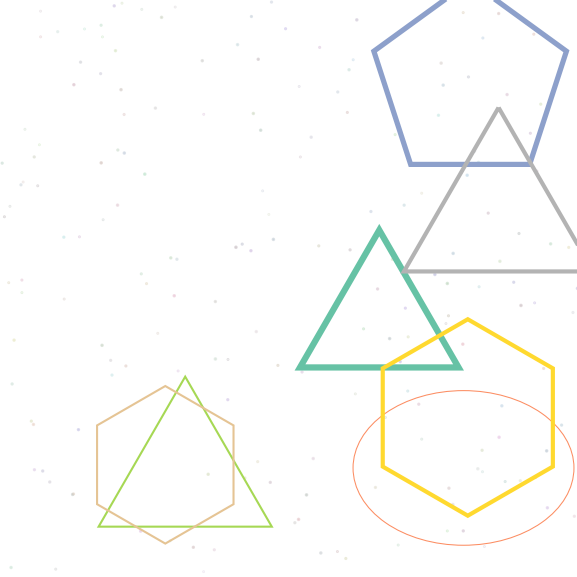[{"shape": "triangle", "thickness": 3, "radius": 0.79, "center": [0.657, 0.442]}, {"shape": "oval", "thickness": 0.5, "radius": 0.96, "center": [0.803, 0.189]}, {"shape": "pentagon", "thickness": 2.5, "radius": 0.88, "center": [0.814, 0.856]}, {"shape": "triangle", "thickness": 1, "radius": 0.87, "center": [0.321, 0.174]}, {"shape": "hexagon", "thickness": 2, "radius": 0.85, "center": [0.81, 0.276]}, {"shape": "hexagon", "thickness": 1, "radius": 0.68, "center": [0.286, 0.194]}, {"shape": "triangle", "thickness": 2, "radius": 0.95, "center": [0.863, 0.624]}]